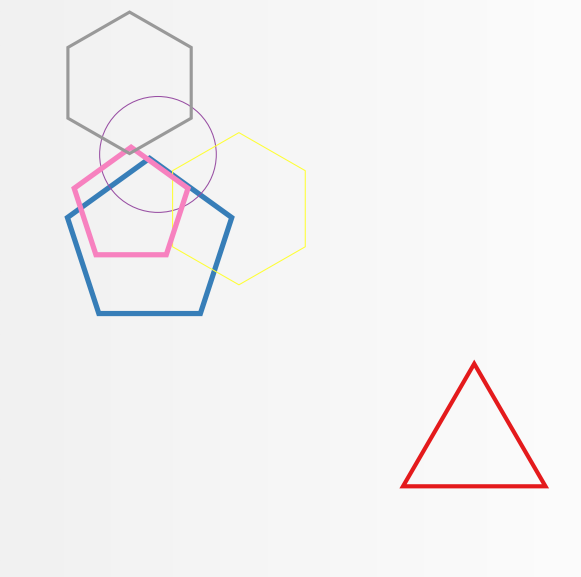[{"shape": "triangle", "thickness": 2, "radius": 0.71, "center": [0.816, 0.228]}, {"shape": "pentagon", "thickness": 2.5, "radius": 0.74, "center": [0.257, 0.576]}, {"shape": "circle", "thickness": 0.5, "radius": 0.5, "center": [0.272, 0.732]}, {"shape": "hexagon", "thickness": 0.5, "radius": 0.66, "center": [0.411, 0.638]}, {"shape": "pentagon", "thickness": 2.5, "radius": 0.51, "center": [0.226, 0.641]}, {"shape": "hexagon", "thickness": 1.5, "radius": 0.61, "center": [0.223, 0.856]}]